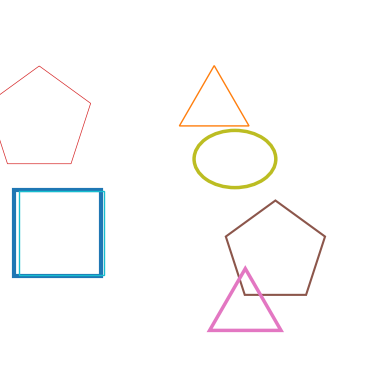[{"shape": "square", "thickness": 3, "radius": 0.56, "center": [0.149, 0.395]}, {"shape": "triangle", "thickness": 1, "radius": 0.52, "center": [0.556, 0.725]}, {"shape": "pentagon", "thickness": 0.5, "radius": 0.7, "center": [0.102, 0.688]}, {"shape": "pentagon", "thickness": 1.5, "radius": 0.68, "center": [0.715, 0.344]}, {"shape": "triangle", "thickness": 2.5, "radius": 0.54, "center": [0.637, 0.195]}, {"shape": "oval", "thickness": 2.5, "radius": 0.53, "center": [0.61, 0.587]}, {"shape": "square", "thickness": 1, "radius": 0.55, "center": [0.16, 0.394]}]